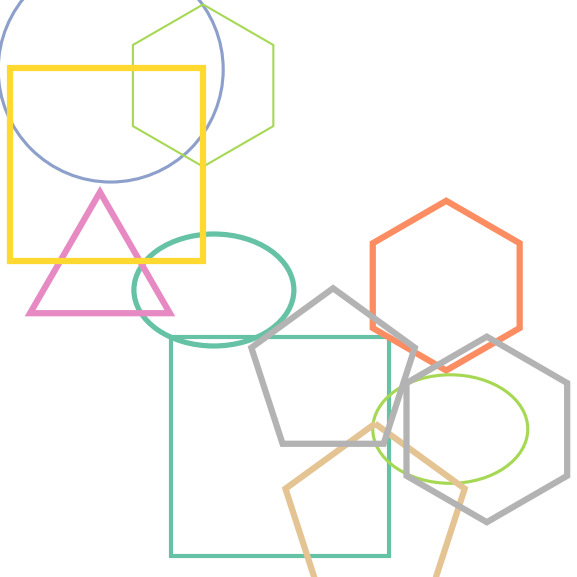[{"shape": "oval", "thickness": 2.5, "radius": 0.69, "center": [0.37, 0.497]}, {"shape": "square", "thickness": 2, "radius": 0.95, "center": [0.485, 0.226]}, {"shape": "hexagon", "thickness": 3, "radius": 0.73, "center": [0.773, 0.505]}, {"shape": "circle", "thickness": 1.5, "radius": 0.97, "center": [0.192, 0.879]}, {"shape": "triangle", "thickness": 3, "radius": 0.7, "center": [0.173, 0.527]}, {"shape": "oval", "thickness": 1.5, "radius": 0.67, "center": [0.78, 0.256]}, {"shape": "hexagon", "thickness": 1, "radius": 0.7, "center": [0.352, 0.851]}, {"shape": "square", "thickness": 3, "radius": 0.84, "center": [0.184, 0.715]}, {"shape": "pentagon", "thickness": 3, "radius": 0.82, "center": [0.65, 0.102]}, {"shape": "pentagon", "thickness": 3, "radius": 0.74, "center": [0.577, 0.351]}, {"shape": "hexagon", "thickness": 3, "radius": 0.8, "center": [0.843, 0.256]}]